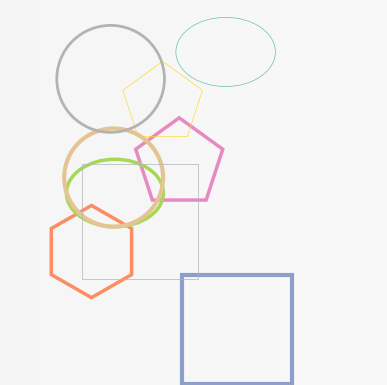[{"shape": "oval", "thickness": 0.5, "radius": 0.64, "center": [0.582, 0.865]}, {"shape": "hexagon", "thickness": 2.5, "radius": 0.6, "center": [0.236, 0.347]}, {"shape": "square", "thickness": 3, "radius": 0.71, "center": [0.612, 0.144]}, {"shape": "pentagon", "thickness": 2.5, "radius": 0.59, "center": [0.463, 0.576]}, {"shape": "oval", "thickness": 2.5, "radius": 0.63, "center": [0.297, 0.499]}, {"shape": "pentagon", "thickness": 0.5, "radius": 0.54, "center": [0.42, 0.732]}, {"shape": "circle", "thickness": 3, "radius": 0.64, "center": [0.293, 0.539]}, {"shape": "circle", "thickness": 2, "radius": 0.69, "center": [0.285, 0.795]}, {"shape": "square", "thickness": 0.5, "radius": 0.75, "center": [0.36, 0.424]}]